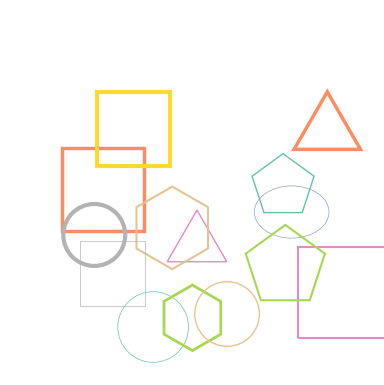[{"shape": "circle", "thickness": 0.5, "radius": 0.46, "center": [0.398, 0.151]}, {"shape": "pentagon", "thickness": 1, "radius": 0.42, "center": [0.735, 0.516]}, {"shape": "triangle", "thickness": 2.5, "radius": 0.5, "center": [0.85, 0.662]}, {"shape": "square", "thickness": 2.5, "radius": 0.54, "center": [0.268, 0.507]}, {"shape": "oval", "thickness": 0.5, "radius": 0.48, "center": [0.758, 0.449]}, {"shape": "triangle", "thickness": 1, "radius": 0.45, "center": [0.512, 0.365]}, {"shape": "square", "thickness": 1.5, "radius": 0.59, "center": [0.892, 0.24]}, {"shape": "hexagon", "thickness": 2, "radius": 0.43, "center": [0.5, 0.175]}, {"shape": "pentagon", "thickness": 1.5, "radius": 0.54, "center": [0.741, 0.308]}, {"shape": "square", "thickness": 3, "radius": 0.48, "center": [0.346, 0.666]}, {"shape": "circle", "thickness": 1, "radius": 0.42, "center": [0.59, 0.184]}, {"shape": "hexagon", "thickness": 1.5, "radius": 0.54, "center": [0.447, 0.408]}, {"shape": "square", "thickness": 0.5, "radius": 0.42, "center": [0.293, 0.29]}, {"shape": "circle", "thickness": 3, "radius": 0.4, "center": [0.245, 0.39]}]